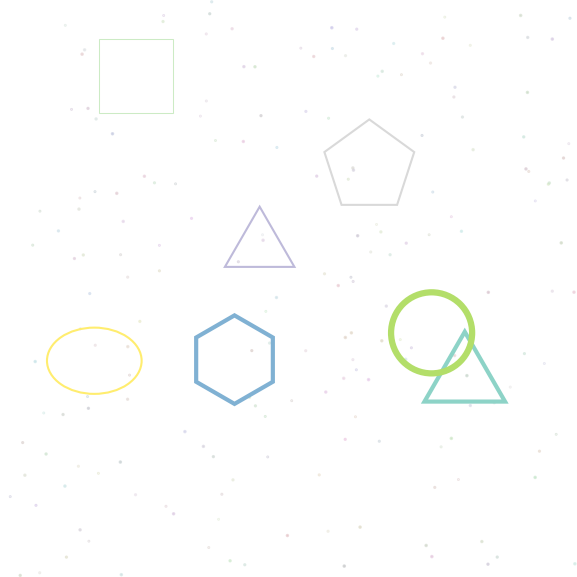[{"shape": "triangle", "thickness": 2, "radius": 0.4, "center": [0.805, 0.344]}, {"shape": "triangle", "thickness": 1, "radius": 0.35, "center": [0.45, 0.572]}, {"shape": "hexagon", "thickness": 2, "radius": 0.38, "center": [0.406, 0.376]}, {"shape": "circle", "thickness": 3, "radius": 0.35, "center": [0.747, 0.423]}, {"shape": "pentagon", "thickness": 1, "radius": 0.41, "center": [0.639, 0.711]}, {"shape": "square", "thickness": 0.5, "radius": 0.32, "center": [0.236, 0.867]}, {"shape": "oval", "thickness": 1, "radius": 0.41, "center": [0.163, 0.374]}]